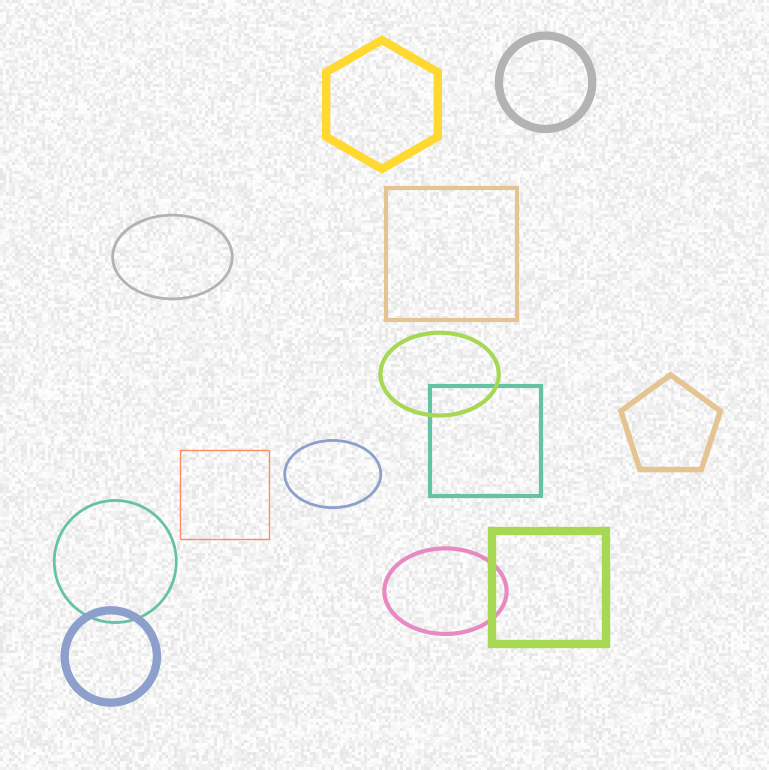[{"shape": "square", "thickness": 1.5, "radius": 0.36, "center": [0.631, 0.427]}, {"shape": "circle", "thickness": 1, "radius": 0.4, "center": [0.15, 0.271]}, {"shape": "square", "thickness": 0.5, "radius": 0.29, "center": [0.292, 0.358]}, {"shape": "oval", "thickness": 1, "radius": 0.31, "center": [0.432, 0.384]}, {"shape": "circle", "thickness": 3, "radius": 0.3, "center": [0.144, 0.147]}, {"shape": "oval", "thickness": 1.5, "radius": 0.4, "center": [0.579, 0.232]}, {"shape": "oval", "thickness": 1.5, "radius": 0.38, "center": [0.571, 0.514]}, {"shape": "square", "thickness": 3, "radius": 0.37, "center": [0.713, 0.237]}, {"shape": "hexagon", "thickness": 3, "radius": 0.42, "center": [0.496, 0.864]}, {"shape": "square", "thickness": 1.5, "radius": 0.43, "center": [0.586, 0.67]}, {"shape": "pentagon", "thickness": 2, "radius": 0.34, "center": [0.871, 0.445]}, {"shape": "circle", "thickness": 3, "radius": 0.3, "center": [0.709, 0.893]}, {"shape": "oval", "thickness": 1, "radius": 0.39, "center": [0.224, 0.666]}]